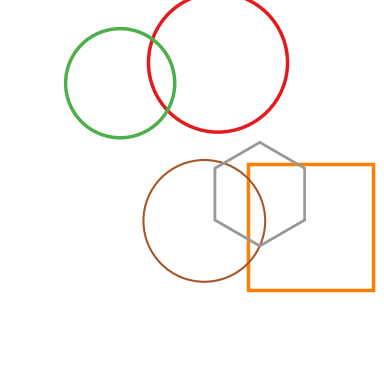[{"shape": "circle", "thickness": 2.5, "radius": 0.9, "center": [0.566, 0.837]}, {"shape": "circle", "thickness": 2.5, "radius": 0.71, "center": [0.312, 0.784]}, {"shape": "square", "thickness": 2.5, "radius": 0.82, "center": [0.807, 0.41]}, {"shape": "circle", "thickness": 1.5, "radius": 0.79, "center": [0.531, 0.426]}, {"shape": "hexagon", "thickness": 2, "radius": 0.67, "center": [0.675, 0.496]}]